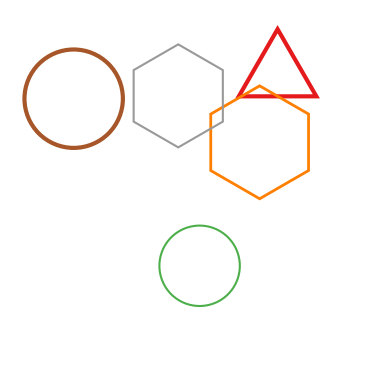[{"shape": "triangle", "thickness": 3, "radius": 0.58, "center": [0.721, 0.808]}, {"shape": "circle", "thickness": 1.5, "radius": 0.52, "center": [0.518, 0.31]}, {"shape": "hexagon", "thickness": 2, "radius": 0.73, "center": [0.674, 0.63]}, {"shape": "circle", "thickness": 3, "radius": 0.64, "center": [0.191, 0.744]}, {"shape": "hexagon", "thickness": 1.5, "radius": 0.67, "center": [0.463, 0.751]}]